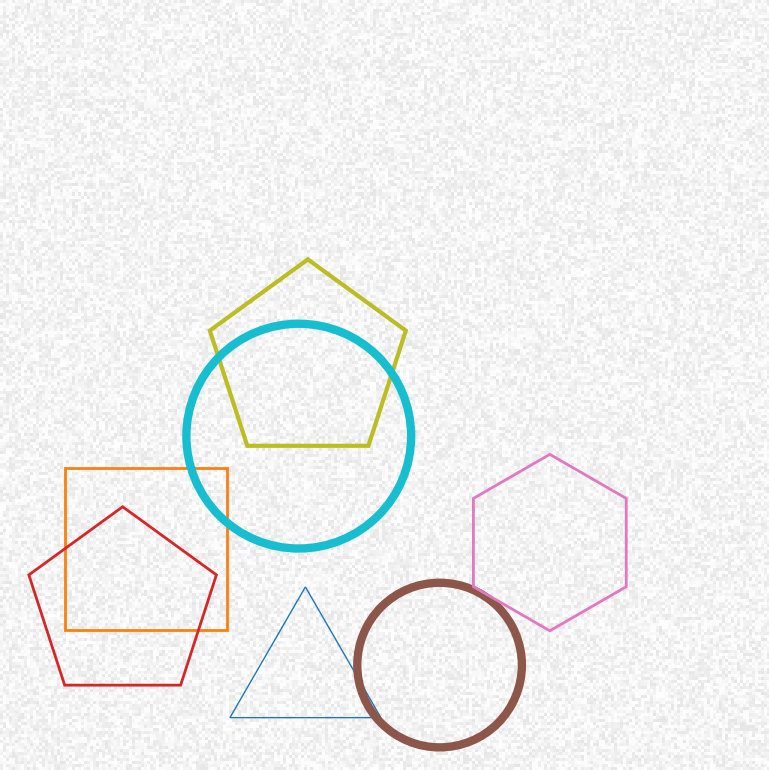[{"shape": "triangle", "thickness": 0.5, "radius": 0.57, "center": [0.397, 0.125]}, {"shape": "square", "thickness": 1, "radius": 0.53, "center": [0.189, 0.287]}, {"shape": "pentagon", "thickness": 1, "radius": 0.64, "center": [0.159, 0.214]}, {"shape": "circle", "thickness": 3, "radius": 0.53, "center": [0.571, 0.136]}, {"shape": "hexagon", "thickness": 1, "radius": 0.57, "center": [0.714, 0.295]}, {"shape": "pentagon", "thickness": 1.5, "radius": 0.67, "center": [0.4, 0.529]}, {"shape": "circle", "thickness": 3, "radius": 0.73, "center": [0.388, 0.434]}]